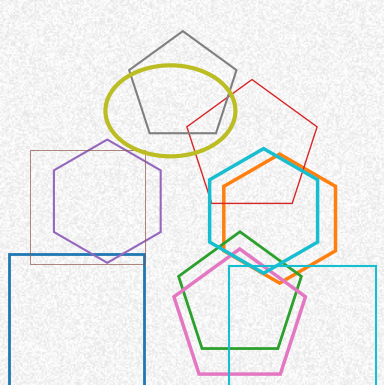[{"shape": "square", "thickness": 2, "radius": 0.87, "center": [0.198, 0.165]}, {"shape": "hexagon", "thickness": 2.5, "radius": 0.84, "center": [0.726, 0.432]}, {"shape": "pentagon", "thickness": 2, "radius": 0.84, "center": [0.623, 0.23]}, {"shape": "pentagon", "thickness": 1, "radius": 0.89, "center": [0.654, 0.616]}, {"shape": "hexagon", "thickness": 1.5, "radius": 0.8, "center": [0.279, 0.477]}, {"shape": "square", "thickness": 0.5, "radius": 0.74, "center": [0.227, 0.462]}, {"shape": "pentagon", "thickness": 2.5, "radius": 0.9, "center": [0.623, 0.174]}, {"shape": "pentagon", "thickness": 1.5, "radius": 0.73, "center": [0.475, 0.773]}, {"shape": "oval", "thickness": 3, "radius": 0.84, "center": [0.443, 0.712]}, {"shape": "square", "thickness": 1.5, "radius": 0.95, "center": [0.786, 0.118]}, {"shape": "hexagon", "thickness": 2.5, "radius": 0.81, "center": [0.685, 0.452]}]